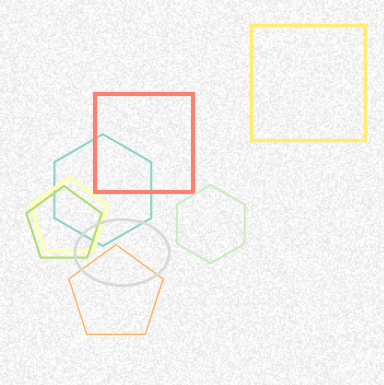[{"shape": "hexagon", "thickness": 1.5, "radius": 0.73, "center": [0.267, 0.506]}, {"shape": "pentagon", "thickness": 2.5, "radius": 0.53, "center": [0.18, 0.434]}, {"shape": "square", "thickness": 3, "radius": 0.63, "center": [0.374, 0.629]}, {"shape": "pentagon", "thickness": 1, "radius": 0.64, "center": [0.301, 0.236]}, {"shape": "pentagon", "thickness": 1.5, "radius": 0.51, "center": [0.166, 0.414]}, {"shape": "oval", "thickness": 2, "radius": 0.61, "center": [0.317, 0.344]}, {"shape": "hexagon", "thickness": 1.5, "radius": 0.51, "center": [0.548, 0.418]}, {"shape": "square", "thickness": 2.5, "radius": 0.74, "center": [0.8, 0.786]}]